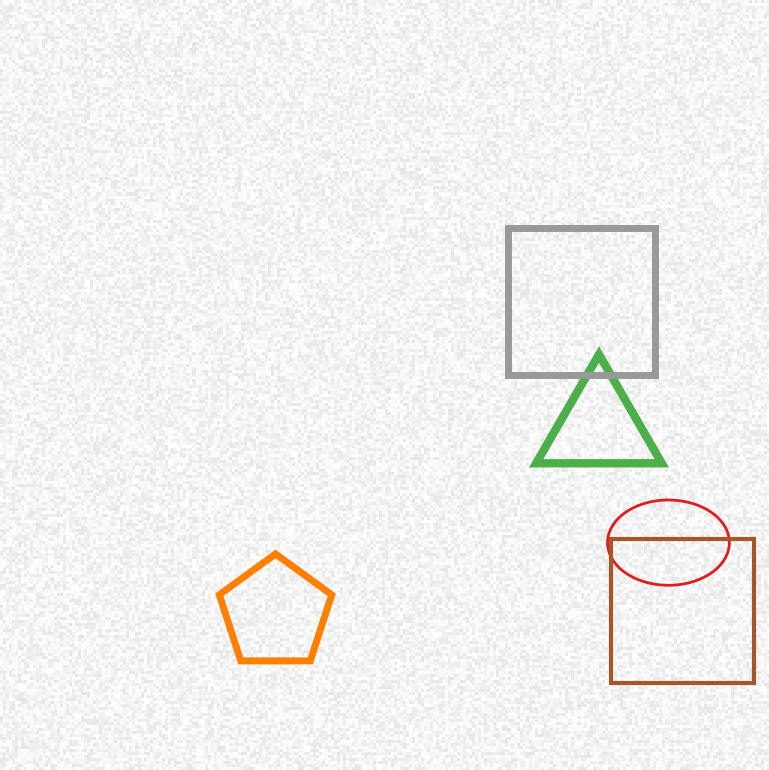[{"shape": "oval", "thickness": 1, "radius": 0.4, "center": [0.868, 0.295]}, {"shape": "triangle", "thickness": 3, "radius": 0.47, "center": [0.778, 0.445]}, {"shape": "pentagon", "thickness": 2.5, "radius": 0.38, "center": [0.358, 0.204]}, {"shape": "square", "thickness": 1.5, "radius": 0.47, "center": [0.887, 0.207]}, {"shape": "square", "thickness": 2.5, "radius": 0.48, "center": [0.755, 0.608]}]